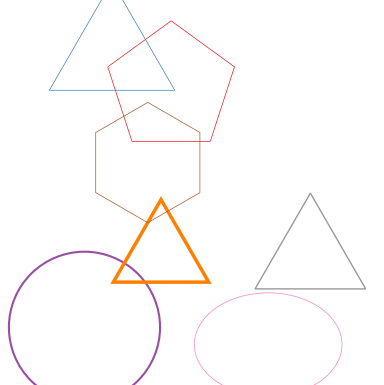[{"shape": "pentagon", "thickness": 0.5, "radius": 0.87, "center": [0.445, 0.773]}, {"shape": "triangle", "thickness": 0.5, "radius": 0.94, "center": [0.291, 0.86]}, {"shape": "circle", "thickness": 1.5, "radius": 0.98, "center": [0.219, 0.15]}, {"shape": "triangle", "thickness": 2.5, "radius": 0.71, "center": [0.418, 0.339]}, {"shape": "hexagon", "thickness": 0.5, "radius": 0.78, "center": [0.384, 0.578]}, {"shape": "oval", "thickness": 0.5, "radius": 0.96, "center": [0.697, 0.105]}, {"shape": "triangle", "thickness": 1, "radius": 0.83, "center": [0.806, 0.333]}]